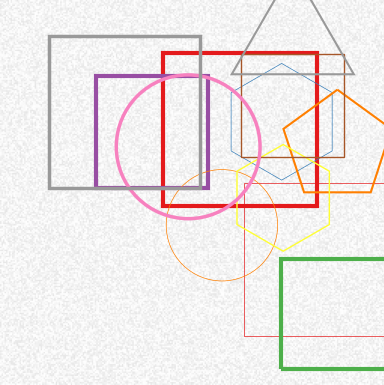[{"shape": "square", "thickness": 0.5, "radius": 0.99, "center": [0.831, 0.327]}, {"shape": "square", "thickness": 3, "radius": 1.0, "center": [0.623, 0.664]}, {"shape": "hexagon", "thickness": 0.5, "radius": 0.76, "center": [0.732, 0.684]}, {"shape": "square", "thickness": 3, "radius": 0.71, "center": [0.872, 0.184]}, {"shape": "square", "thickness": 3, "radius": 0.73, "center": [0.396, 0.657]}, {"shape": "circle", "thickness": 0.5, "radius": 0.72, "center": [0.576, 0.415]}, {"shape": "pentagon", "thickness": 1.5, "radius": 0.74, "center": [0.876, 0.62]}, {"shape": "hexagon", "thickness": 1, "radius": 0.69, "center": [0.736, 0.486]}, {"shape": "square", "thickness": 1, "radius": 0.67, "center": [0.76, 0.725]}, {"shape": "circle", "thickness": 2.5, "radius": 0.93, "center": [0.489, 0.619]}, {"shape": "square", "thickness": 2.5, "radius": 0.98, "center": [0.324, 0.709]}, {"shape": "triangle", "thickness": 1.5, "radius": 0.92, "center": [0.76, 0.899]}]